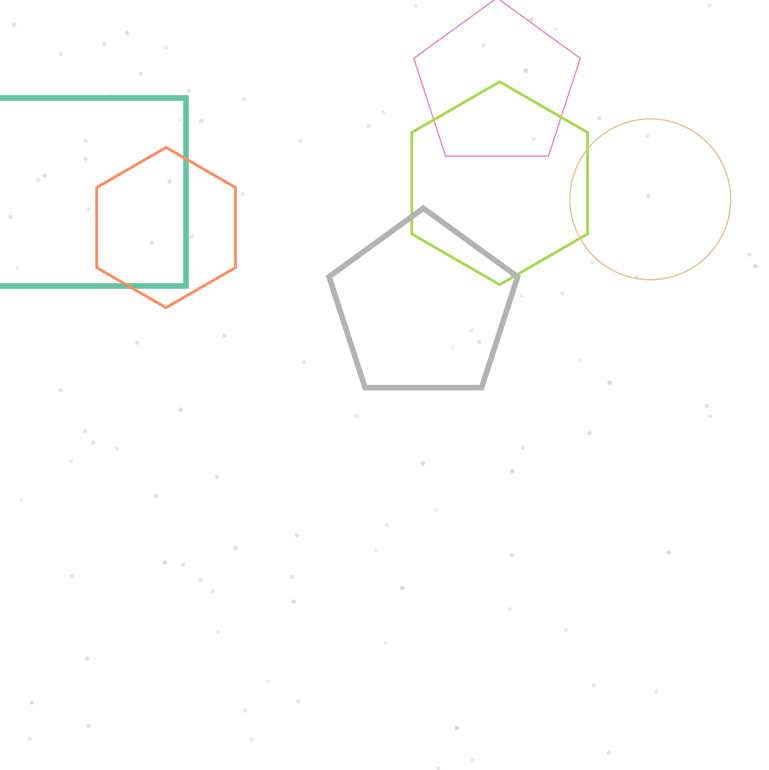[{"shape": "square", "thickness": 2, "radius": 0.61, "center": [0.119, 0.751]}, {"shape": "hexagon", "thickness": 1, "radius": 0.52, "center": [0.216, 0.704]}, {"shape": "pentagon", "thickness": 0.5, "radius": 0.57, "center": [0.645, 0.889]}, {"shape": "hexagon", "thickness": 1, "radius": 0.66, "center": [0.649, 0.762]}, {"shape": "circle", "thickness": 0.5, "radius": 0.52, "center": [0.845, 0.741]}, {"shape": "pentagon", "thickness": 2, "radius": 0.64, "center": [0.55, 0.601]}]